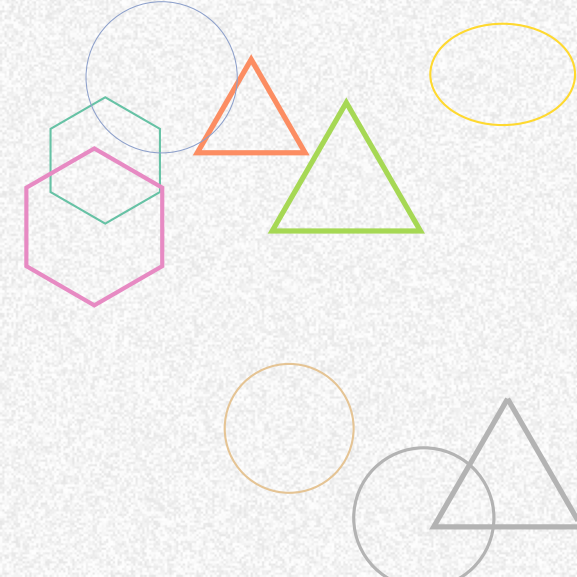[{"shape": "hexagon", "thickness": 1, "radius": 0.55, "center": [0.182, 0.721]}, {"shape": "triangle", "thickness": 2.5, "radius": 0.54, "center": [0.435, 0.788]}, {"shape": "circle", "thickness": 0.5, "radius": 0.65, "center": [0.28, 0.865]}, {"shape": "hexagon", "thickness": 2, "radius": 0.68, "center": [0.163, 0.606]}, {"shape": "triangle", "thickness": 2.5, "radius": 0.74, "center": [0.6, 0.673]}, {"shape": "oval", "thickness": 1, "radius": 0.63, "center": [0.87, 0.87]}, {"shape": "circle", "thickness": 1, "radius": 0.56, "center": [0.501, 0.257]}, {"shape": "circle", "thickness": 1.5, "radius": 0.61, "center": [0.734, 0.102]}, {"shape": "triangle", "thickness": 2.5, "radius": 0.74, "center": [0.879, 0.161]}]